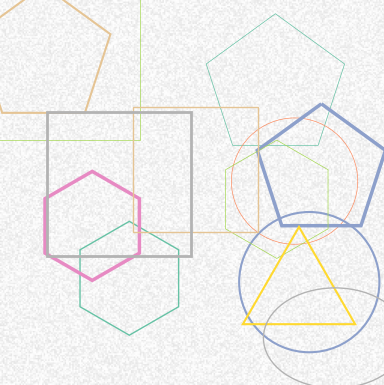[{"shape": "hexagon", "thickness": 1, "radius": 0.74, "center": [0.336, 0.277]}, {"shape": "pentagon", "thickness": 0.5, "radius": 0.94, "center": [0.715, 0.775]}, {"shape": "circle", "thickness": 0.5, "radius": 0.82, "center": [0.765, 0.53]}, {"shape": "pentagon", "thickness": 2.5, "radius": 0.87, "center": [0.835, 0.555]}, {"shape": "circle", "thickness": 1.5, "radius": 0.91, "center": [0.803, 0.267]}, {"shape": "hexagon", "thickness": 2.5, "radius": 0.71, "center": [0.239, 0.413]}, {"shape": "square", "thickness": 0.5, "radius": 0.97, "center": [0.17, 0.831]}, {"shape": "hexagon", "thickness": 0.5, "radius": 0.77, "center": [0.719, 0.482]}, {"shape": "triangle", "thickness": 1.5, "radius": 0.84, "center": [0.777, 0.242]}, {"shape": "pentagon", "thickness": 1.5, "radius": 0.91, "center": [0.113, 0.855]}, {"shape": "square", "thickness": 1, "radius": 0.81, "center": [0.508, 0.56]}, {"shape": "square", "thickness": 2, "radius": 0.93, "center": [0.309, 0.522]}, {"shape": "oval", "thickness": 1, "radius": 0.93, "center": [0.87, 0.122]}]